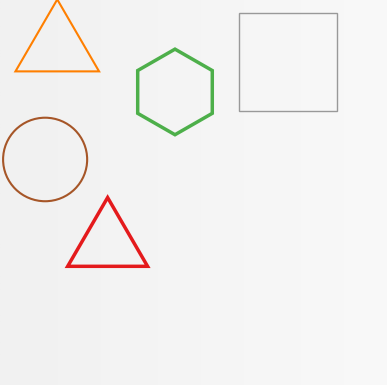[{"shape": "triangle", "thickness": 2.5, "radius": 0.6, "center": [0.278, 0.368]}, {"shape": "hexagon", "thickness": 2.5, "radius": 0.56, "center": [0.452, 0.761]}, {"shape": "triangle", "thickness": 1.5, "radius": 0.62, "center": [0.148, 0.877]}, {"shape": "circle", "thickness": 1.5, "radius": 0.54, "center": [0.116, 0.586]}, {"shape": "square", "thickness": 1, "radius": 0.64, "center": [0.743, 0.84]}]